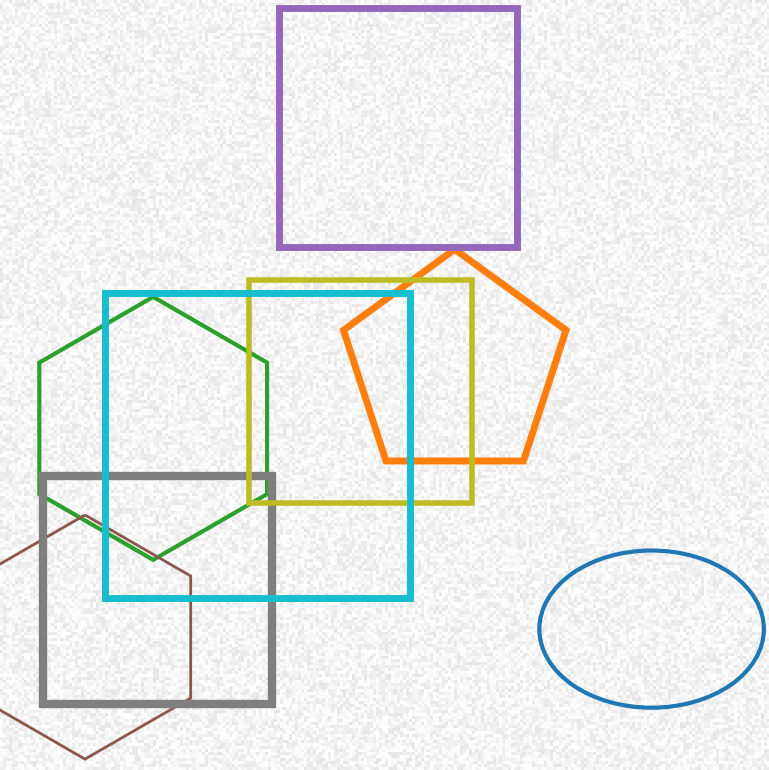[{"shape": "oval", "thickness": 1.5, "radius": 0.73, "center": [0.846, 0.183]}, {"shape": "pentagon", "thickness": 2.5, "radius": 0.76, "center": [0.591, 0.524]}, {"shape": "hexagon", "thickness": 1.5, "radius": 0.85, "center": [0.199, 0.444]}, {"shape": "square", "thickness": 2.5, "radius": 0.77, "center": [0.516, 0.834]}, {"shape": "hexagon", "thickness": 1, "radius": 0.79, "center": [0.11, 0.173]}, {"shape": "square", "thickness": 3, "radius": 0.74, "center": [0.204, 0.234]}, {"shape": "square", "thickness": 2, "radius": 0.72, "center": [0.468, 0.491]}, {"shape": "square", "thickness": 2.5, "radius": 0.99, "center": [0.334, 0.422]}]